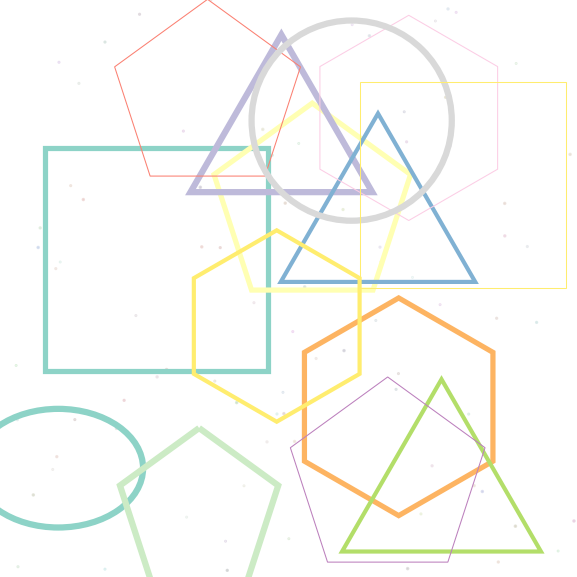[{"shape": "square", "thickness": 2.5, "radius": 0.97, "center": [0.271, 0.55]}, {"shape": "oval", "thickness": 3, "radius": 0.73, "center": [0.101, 0.188]}, {"shape": "pentagon", "thickness": 2.5, "radius": 0.89, "center": [0.541, 0.642]}, {"shape": "triangle", "thickness": 3, "radius": 0.91, "center": [0.487, 0.757]}, {"shape": "pentagon", "thickness": 0.5, "radius": 0.85, "center": [0.359, 0.831]}, {"shape": "triangle", "thickness": 2, "radius": 0.97, "center": [0.655, 0.608]}, {"shape": "hexagon", "thickness": 2.5, "radius": 0.94, "center": [0.69, 0.295]}, {"shape": "triangle", "thickness": 2, "radius": 0.99, "center": [0.765, 0.144]}, {"shape": "hexagon", "thickness": 0.5, "radius": 0.89, "center": [0.708, 0.795]}, {"shape": "circle", "thickness": 3, "radius": 0.87, "center": [0.609, 0.79]}, {"shape": "pentagon", "thickness": 0.5, "radius": 0.89, "center": [0.671, 0.169]}, {"shape": "pentagon", "thickness": 3, "radius": 0.72, "center": [0.345, 0.114]}, {"shape": "square", "thickness": 0.5, "radius": 0.89, "center": [0.802, 0.68]}, {"shape": "hexagon", "thickness": 2, "radius": 0.83, "center": [0.479, 0.435]}]